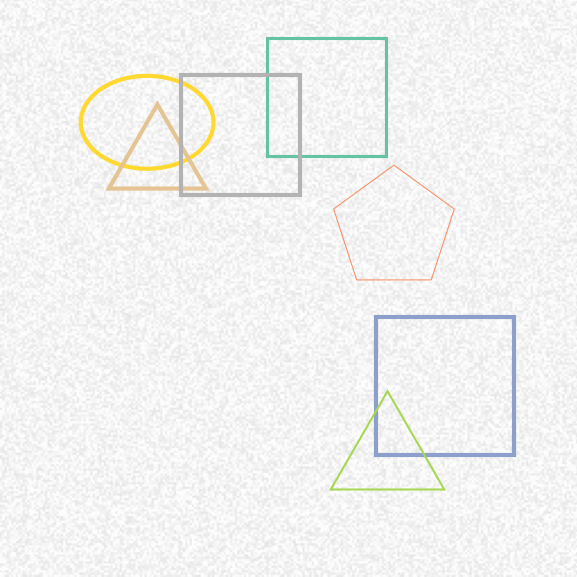[{"shape": "square", "thickness": 1.5, "radius": 0.51, "center": [0.565, 0.831]}, {"shape": "pentagon", "thickness": 0.5, "radius": 0.55, "center": [0.682, 0.603]}, {"shape": "square", "thickness": 2, "radius": 0.6, "center": [0.771, 0.331]}, {"shape": "triangle", "thickness": 1, "radius": 0.57, "center": [0.671, 0.208]}, {"shape": "oval", "thickness": 2, "radius": 0.57, "center": [0.255, 0.787]}, {"shape": "triangle", "thickness": 2, "radius": 0.49, "center": [0.273, 0.721]}, {"shape": "square", "thickness": 2, "radius": 0.52, "center": [0.416, 0.766]}]